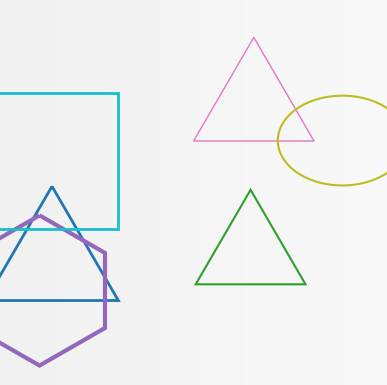[{"shape": "triangle", "thickness": 2, "radius": 0.99, "center": [0.134, 0.318]}, {"shape": "triangle", "thickness": 1.5, "radius": 0.82, "center": [0.647, 0.343]}, {"shape": "hexagon", "thickness": 3, "radius": 0.98, "center": [0.102, 0.246]}, {"shape": "triangle", "thickness": 1, "radius": 0.9, "center": [0.655, 0.723]}, {"shape": "oval", "thickness": 1.5, "radius": 0.83, "center": [0.884, 0.635]}, {"shape": "square", "thickness": 2, "radius": 0.88, "center": [0.127, 0.582]}]